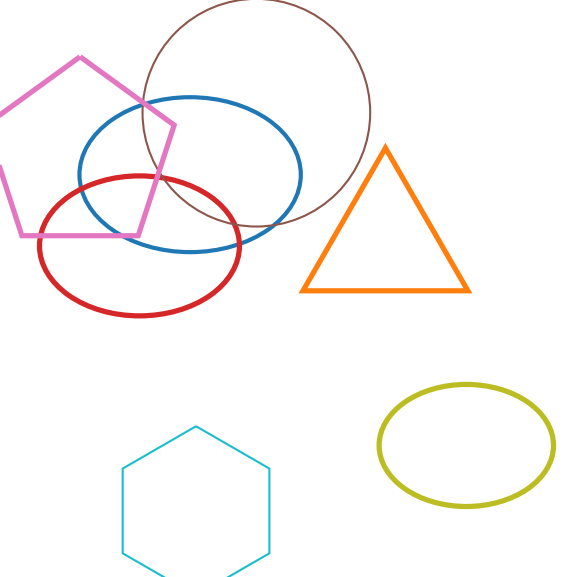[{"shape": "oval", "thickness": 2, "radius": 0.96, "center": [0.329, 0.697]}, {"shape": "triangle", "thickness": 2.5, "radius": 0.82, "center": [0.667, 0.578]}, {"shape": "oval", "thickness": 2.5, "radius": 0.87, "center": [0.242, 0.573]}, {"shape": "circle", "thickness": 1, "radius": 0.99, "center": [0.444, 0.804]}, {"shape": "pentagon", "thickness": 2.5, "radius": 0.86, "center": [0.139, 0.73]}, {"shape": "oval", "thickness": 2.5, "radius": 0.75, "center": [0.807, 0.228]}, {"shape": "hexagon", "thickness": 1, "radius": 0.73, "center": [0.339, 0.114]}]